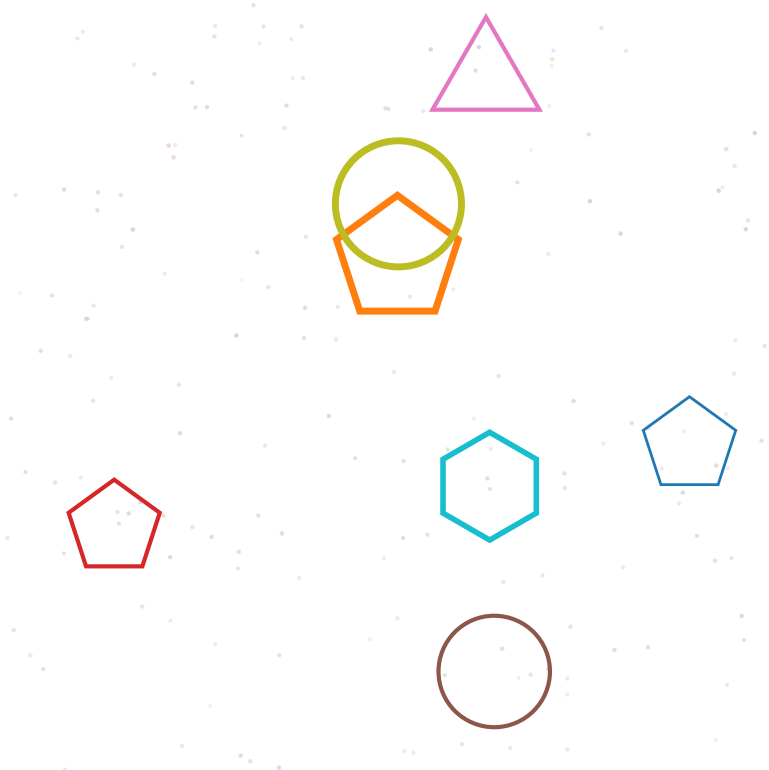[{"shape": "pentagon", "thickness": 1, "radius": 0.32, "center": [0.895, 0.422]}, {"shape": "pentagon", "thickness": 2.5, "radius": 0.42, "center": [0.516, 0.663]}, {"shape": "pentagon", "thickness": 1.5, "radius": 0.31, "center": [0.148, 0.315]}, {"shape": "circle", "thickness": 1.5, "radius": 0.36, "center": [0.642, 0.128]}, {"shape": "triangle", "thickness": 1.5, "radius": 0.4, "center": [0.631, 0.898]}, {"shape": "circle", "thickness": 2.5, "radius": 0.41, "center": [0.517, 0.735]}, {"shape": "hexagon", "thickness": 2, "radius": 0.35, "center": [0.636, 0.369]}]